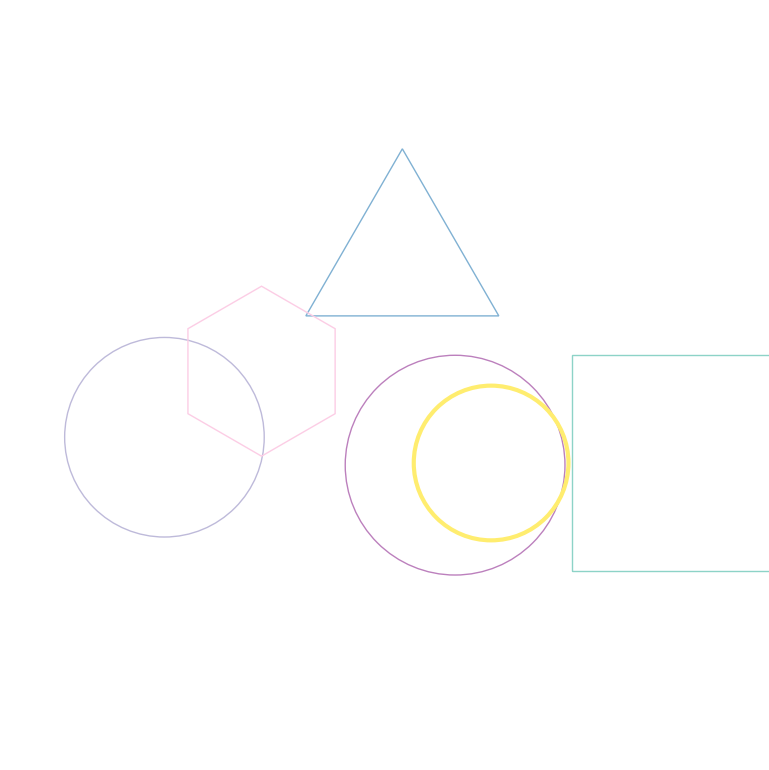[{"shape": "square", "thickness": 0.5, "radius": 0.7, "center": [0.883, 0.399]}, {"shape": "circle", "thickness": 0.5, "radius": 0.65, "center": [0.214, 0.432]}, {"shape": "triangle", "thickness": 0.5, "radius": 0.72, "center": [0.523, 0.662]}, {"shape": "hexagon", "thickness": 0.5, "radius": 0.55, "center": [0.34, 0.518]}, {"shape": "circle", "thickness": 0.5, "radius": 0.71, "center": [0.591, 0.396]}, {"shape": "circle", "thickness": 1.5, "radius": 0.5, "center": [0.638, 0.399]}]